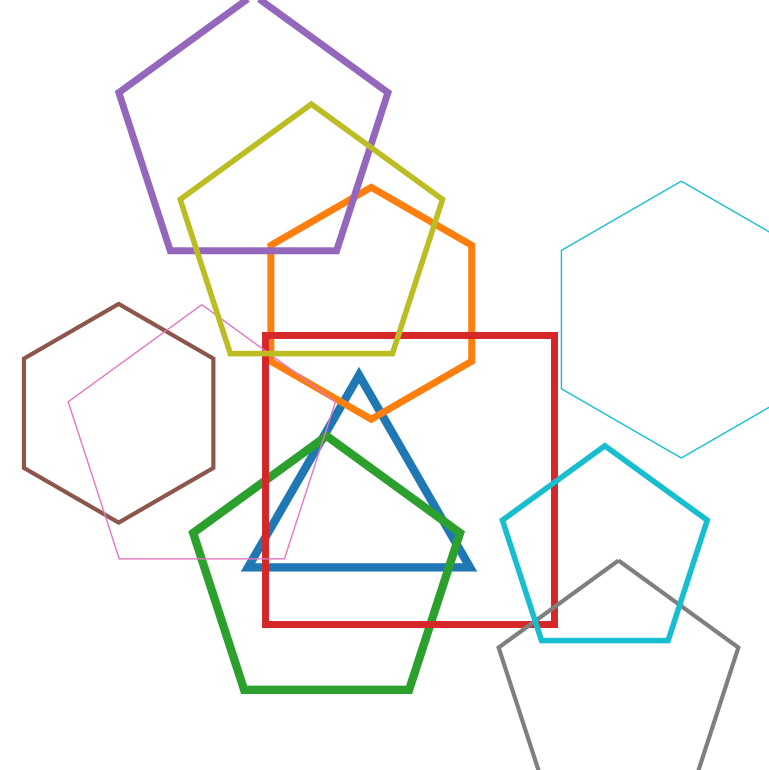[{"shape": "triangle", "thickness": 3, "radius": 0.83, "center": [0.466, 0.346]}, {"shape": "hexagon", "thickness": 2.5, "radius": 0.75, "center": [0.482, 0.606]}, {"shape": "pentagon", "thickness": 3, "radius": 0.91, "center": [0.424, 0.252]}, {"shape": "square", "thickness": 2.5, "radius": 0.94, "center": [0.532, 0.377]}, {"shape": "pentagon", "thickness": 2.5, "radius": 0.92, "center": [0.329, 0.823]}, {"shape": "hexagon", "thickness": 1.5, "radius": 0.71, "center": [0.154, 0.463]}, {"shape": "pentagon", "thickness": 0.5, "radius": 0.91, "center": [0.262, 0.422]}, {"shape": "pentagon", "thickness": 1.5, "radius": 0.82, "center": [0.803, 0.108]}, {"shape": "pentagon", "thickness": 2, "radius": 0.9, "center": [0.404, 0.686]}, {"shape": "pentagon", "thickness": 2, "radius": 0.7, "center": [0.785, 0.281]}, {"shape": "hexagon", "thickness": 0.5, "radius": 0.9, "center": [0.885, 0.585]}]